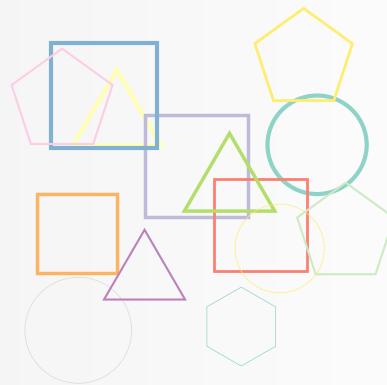[{"shape": "hexagon", "thickness": 0.5, "radius": 0.51, "center": [0.623, 0.152]}, {"shape": "circle", "thickness": 3, "radius": 0.64, "center": [0.818, 0.624]}, {"shape": "triangle", "thickness": 3, "radius": 0.66, "center": [0.302, 0.688]}, {"shape": "square", "thickness": 2.5, "radius": 0.66, "center": [0.508, 0.568]}, {"shape": "square", "thickness": 2, "radius": 0.6, "center": [0.672, 0.416]}, {"shape": "square", "thickness": 3, "radius": 0.69, "center": [0.268, 0.752]}, {"shape": "square", "thickness": 2.5, "radius": 0.51, "center": [0.198, 0.394]}, {"shape": "triangle", "thickness": 2.5, "radius": 0.67, "center": [0.592, 0.519]}, {"shape": "pentagon", "thickness": 1.5, "radius": 0.68, "center": [0.16, 0.737]}, {"shape": "circle", "thickness": 0.5, "radius": 0.69, "center": [0.202, 0.142]}, {"shape": "triangle", "thickness": 1.5, "radius": 0.6, "center": [0.373, 0.282]}, {"shape": "pentagon", "thickness": 1.5, "radius": 0.66, "center": [0.892, 0.394]}, {"shape": "circle", "thickness": 0.5, "radius": 0.58, "center": [0.722, 0.355]}, {"shape": "pentagon", "thickness": 2, "radius": 0.66, "center": [0.784, 0.846]}]